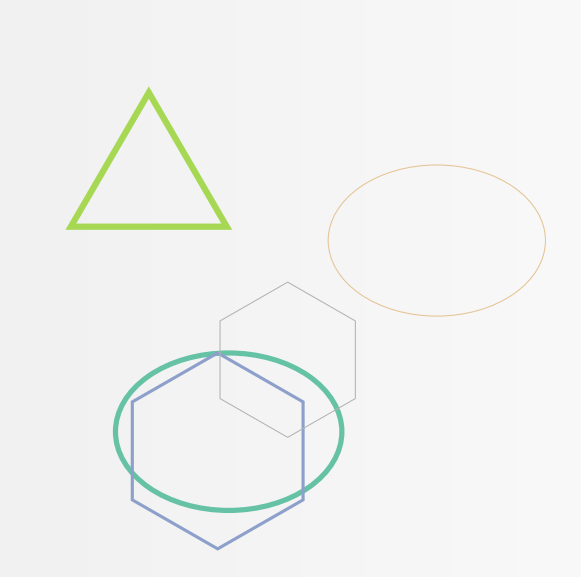[{"shape": "oval", "thickness": 2.5, "radius": 0.97, "center": [0.393, 0.252]}, {"shape": "hexagon", "thickness": 1.5, "radius": 0.85, "center": [0.375, 0.218]}, {"shape": "triangle", "thickness": 3, "radius": 0.77, "center": [0.256, 0.684]}, {"shape": "oval", "thickness": 0.5, "radius": 0.93, "center": [0.751, 0.583]}, {"shape": "hexagon", "thickness": 0.5, "radius": 0.67, "center": [0.495, 0.376]}]